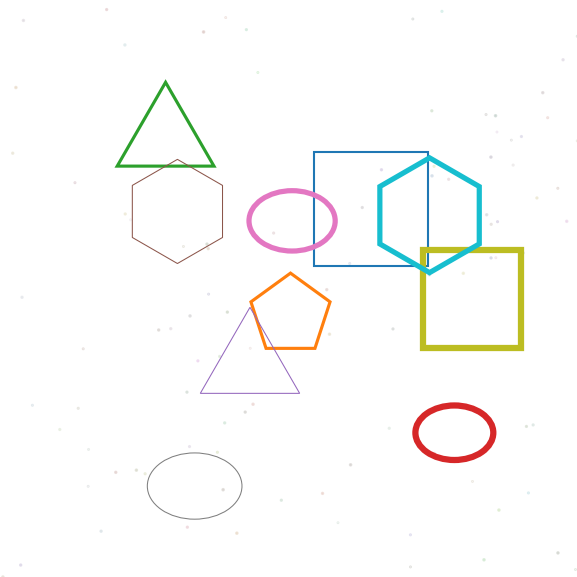[{"shape": "square", "thickness": 1, "radius": 0.49, "center": [0.642, 0.637]}, {"shape": "pentagon", "thickness": 1.5, "radius": 0.36, "center": [0.503, 0.454]}, {"shape": "triangle", "thickness": 1.5, "radius": 0.48, "center": [0.287, 0.76]}, {"shape": "oval", "thickness": 3, "radius": 0.34, "center": [0.787, 0.25]}, {"shape": "triangle", "thickness": 0.5, "radius": 0.5, "center": [0.433, 0.368]}, {"shape": "hexagon", "thickness": 0.5, "radius": 0.45, "center": [0.307, 0.633]}, {"shape": "oval", "thickness": 2.5, "radius": 0.37, "center": [0.506, 0.617]}, {"shape": "oval", "thickness": 0.5, "radius": 0.41, "center": [0.337, 0.157]}, {"shape": "square", "thickness": 3, "radius": 0.42, "center": [0.817, 0.482]}, {"shape": "hexagon", "thickness": 2.5, "radius": 0.5, "center": [0.744, 0.626]}]